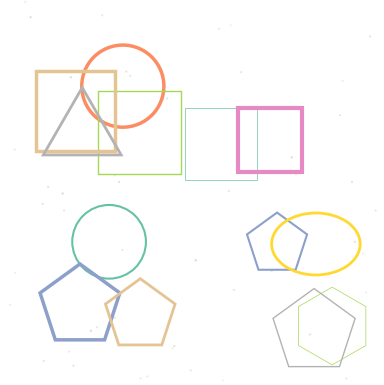[{"shape": "square", "thickness": 0.5, "radius": 0.47, "center": [0.575, 0.625]}, {"shape": "circle", "thickness": 1.5, "radius": 0.48, "center": [0.283, 0.372]}, {"shape": "circle", "thickness": 2.5, "radius": 0.53, "center": [0.319, 0.776]}, {"shape": "pentagon", "thickness": 1.5, "radius": 0.41, "center": [0.72, 0.366]}, {"shape": "pentagon", "thickness": 2.5, "radius": 0.54, "center": [0.208, 0.205]}, {"shape": "square", "thickness": 3, "radius": 0.42, "center": [0.7, 0.637]}, {"shape": "square", "thickness": 1, "radius": 0.54, "center": [0.362, 0.655]}, {"shape": "hexagon", "thickness": 0.5, "radius": 0.51, "center": [0.863, 0.153]}, {"shape": "oval", "thickness": 2, "radius": 0.57, "center": [0.821, 0.366]}, {"shape": "square", "thickness": 2.5, "radius": 0.52, "center": [0.196, 0.711]}, {"shape": "pentagon", "thickness": 2, "radius": 0.48, "center": [0.364, 0.181]}, {"shape": "triangle", "thickness": 2, "radius": 0.58, "center": [0.214, 0.656]}, {"shape": "pentagon", "thickness": 1, "radius": 0.56, "center": [0.816, 0.138]}]